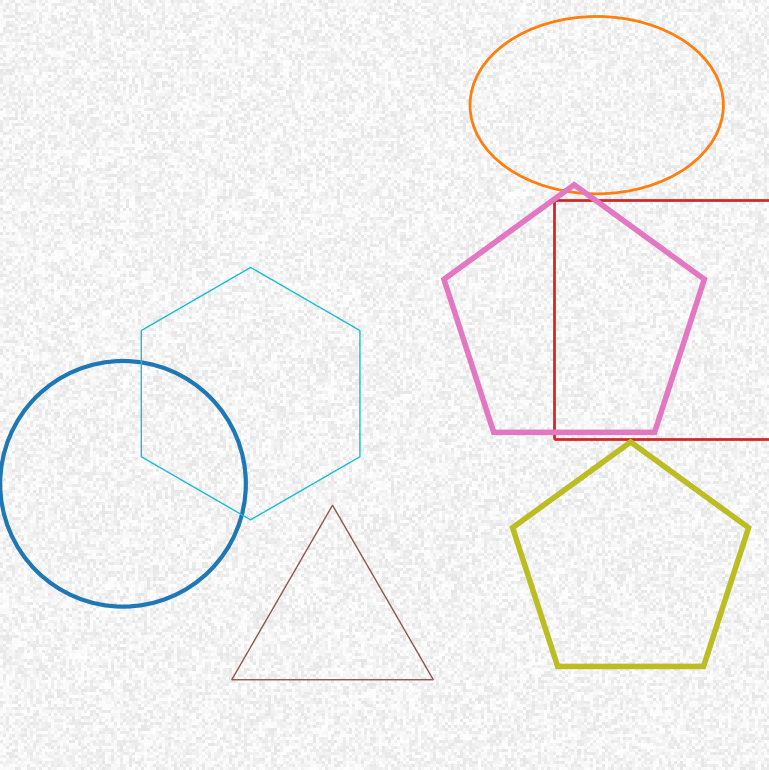[{"shape": "circle", "thickness": 1.5, "radius": 0.8, "center": [0.16, 0.372]}, {"shape": "oval", "thickness": 1, "radius": 0.82, "center": [0.775, 0.863]}, {"shape": "square", "thickness": 1, "radius": 0.78, "center": [0.875, 0.586]}, {"shape": "triangle", "thickness": 0.5, "radius": 0.76, "center": [0.432, 0.193]}, {"shape": "pentagon", "thickness": 2, "radius": 0.89, "center": [0.746, 0.582]}, {"shape": "pentagon", "thickness": 2, "radius": 0.81, "center": [0.819, 0.265]}, {"shape": "hexagon", "thickness": 0.5, "radius": 0.82, "center": [0.325, 0.489]}]